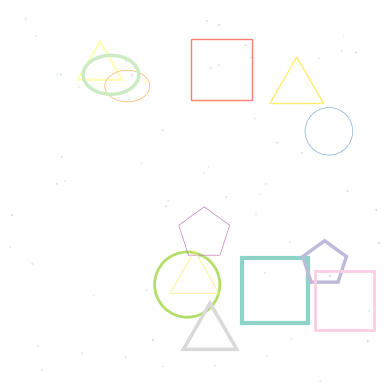[{"shape": "square", "thickness": 3, "radius": 0.42, "center": [0.714, 0.246]}, {"shape": "triangle", "thickness": 1.5, "radius": 0.33, "center": [0.26, 0.826]}, {"shape": "pentagon", "thickness": 2.5, "radius": 0.3, "center": [0.843, 0.315]}, {"shape": "square", "thickness": 1, "radius": 0.39, "center": [0.576, 0.819]}, {"shape": "circle", "thickness": 0.5, "radius": 0.31, "center": [0.854, 0.659]}, {"shape": "oval", "thickness": 0.5, "radius": 0.29, "center": [0.331, 0.776]}, {"shape": "circle", "thickness": 2, "radius": 0.42, "center": [0.486, 0.261]}, {"shape": "square", "thickness": 2, "radius": 0.38, "center": [0.894, 0.22]}, {"shape": "triangle", "thickness": 2.5, "radius": 0.4, "center": [0.546, 0.133]}, {"shape": "pentagon", "thickness": 0.5, "radius": 0.35, "center": [0.53, 0.393]}, {"shape": "oval", "thickness": 2.5, "radius": 0.36, "center": [0.288, 0.806]}, {"shape": "triangle", "thickness": 0.5, "radius": 0.37, "center": [0.505, 0.275]}, {"shape": "triangle", "thickness": 1, "radius": 0.4, "center": [0.771, 0.772]}]